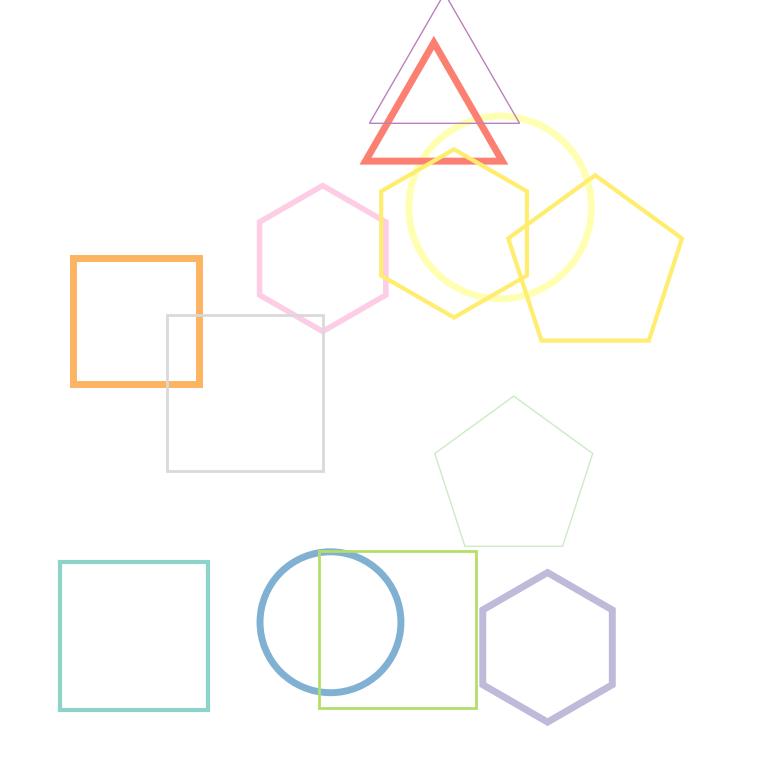[{"shape": "square", "thickness": 1.5, "radius": 0.48, "center": [0.174, 0.174]}, {"shape": "circle", "thickness": 2.5, "radius": 0.59, "center": [0.65, 0.731]}, {"shape": "hexagon", "thickness": 2.5, "radius": 0.49, "center": [0.711, 0.159]}, {"shape": "triangle", "thickness": 2.5, "radius": 0.51, "center": [0.563, 0.842]}, {"shape": "circle", "thickness": 2.5, "radius": 0.46, "center": [0.429, 0.192]}, {"shape": "square", "thickness": 2.5, "radius": 0.41, "center": [0.177, 0.583]}, {"shape": "square", "thickness": 1, "radius": 0.51, "center": [0.516, 0.182]}, {"shape": "hexagon", "thickness": 2, "radius": 0.47, "center": [0.419, 0.664]}, {"shape": "square", "thickness": 1, "radius": 0.51, "center": [0.319, 0.49]}, {"shape": "triangle", "thickness": 0.5, "radius": 0.56, "center": [0.577, 0.896]}, {"shape": "pentagon", "thickness": 0.5, "radius": 0.54, "center": [0.667, 0.378]}, {"shape": "hexagon", "thickness": 1.5, "radius": 0.55, "center": [0.59, 0.697]}, {"shape": "pentagon", "thickness": 1.5, "radius": 0.59, "center": [0.773, 0.654]}]